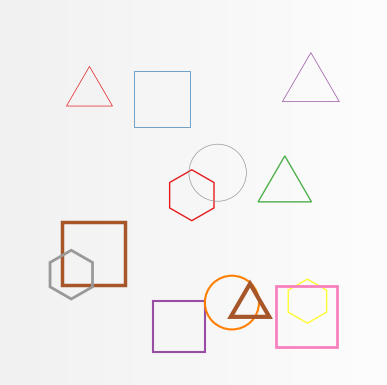[{"shape": "hexagon", "thickness": 1, "radius": 0.33, "center": [0.495, 0.493]}, {"shape": "triangle", "thickness": 0.5, "radius": 0.34, "center": [0.231, 0.759]}, {"shape": "square", "thickness": 0.5, "radius": 0.36, "center": [0.418, 0.743]}, {"shape": "triangle", "thickness": 1, "radius": 0.4, "center": [0.735, 0.515]}, {"shape": "square", "thickness": 1.5, "radius": 0.33, "center": [0.462, 0.152]}, {"shape": "triangle", "thickness": 0.5, "radius": 0.42, "center": [0.802, 0.778]}, {"shape": "circle", "thickness": 1.5, "radius": 0.35, "center": [0.599, 0.214]}, {"shape": "hexagon", "thickness": 1, "radius": 0.29, "center": [0.793, 0.218]}, {"shape": "square", "thickness": 2.5, "radius": 0.4, "center": [0.241, 0.341]}, {"shape": "triangle", "thickness": 3, "radius": 0.29, "center": [0.645, 0.206]}, {"shape": "square", "thickness": 2, "radius": 0.39, "center": [0.791, 0.178]}, {"shape": "hexagon", "thickness": 2, "radius": 0.32, "center": [0.184, 0.287]}, {"shape": "circle", "thickness": 0.5, "radius": 0.37, "center": [0.562, 0.551]}]